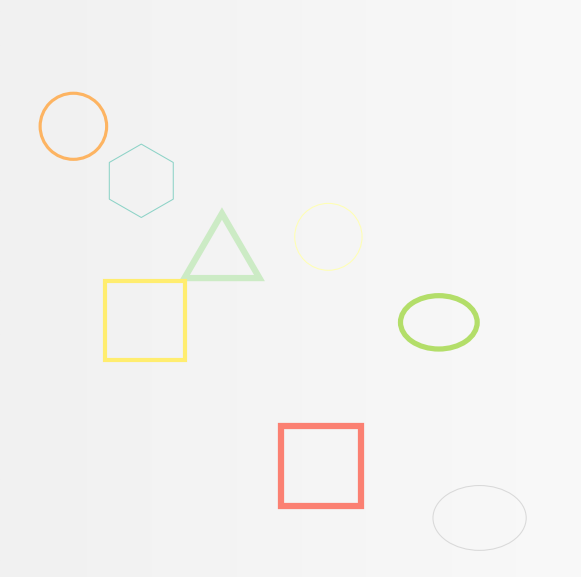[{"shape": "hexagon", "thickness": 0.5, "radius": 0.32, "center": [0.243, 0.686]}, {"shape": "circle", "thickness": 0.5, "radius": 0.29, "center": [0.565, 0.589]}, {"shape": "square", "thickness": 3, "radius": 0.34, "center": [0.552, 0.192]}, {"shape": "circle", "thickness": 1.5, "radius": 0.29, "center": [0.126, 0.78]}, {"shape": "oval", "thickness": 2.5, "radius": 0.33, "center": [0.755, 0.441]}, {"shape": "oval", "thickness": 0.5, "radius": 0.4, "center": [0.825, 0.102]}, {"shape": "triangle", "thickness": 3, "radius": 0.37, "center": [0.382, 0.555]}, {"shape": "square", "thickness": 2, "radius": 0.34, "center": [0.249, 0.444]}]